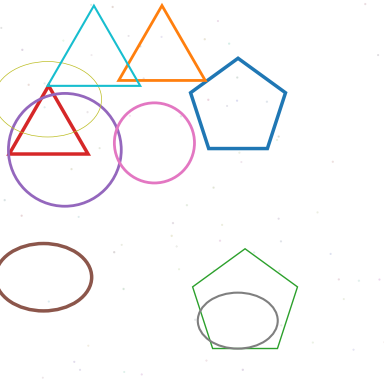[{"shape": "pentagon", "thickness": 2.5, "radius": 0.65, "center": [0.618, 0.719]}, {"shape": "triangle", "thickness": 2, "radius": 0.65, "center": [0.421, 0.856]}, {"shape": "pentagon", "thickness": 1, "radius": 0.72, "center": [0.636, 0.211]}, {"shape": "triangle", "thickness": 2.5, "radius": 0.59, "center": [0.126, 0.659]}, {"shape": "circle", "thickness": 2, "radius": 0.73, "center": [0.168, 0.611]}, {"shape": "oval", "thickness": 2.5, "radius": 0.63, "center": [0.113, 0.28]}, {"shape": "circle", "thickness": 2, "radius": 0.52, "center": [0.401, 0.629]}, {"shape": "oval", "thickness": 1.5, "radius": 0.52, "center": [0.618, 0.167]}, {"shape": "oval", "thickness": 0.5, "radius": 0.7, "center": [0.124, 0.742]}, {"shape": "triangle", "thickness": 1.5, "radius": 0.69, "center": [0.244, 0.846]}]